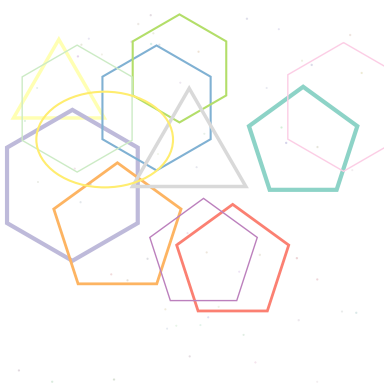[{"shape": "pentagon", "thickness": 3, "radius": 0.74, "center": [0.787, 0.627]}, {"shape": "triangle", "thickness": 2.5, "radius": 0.68, "center": [0.153, 0.762]}, {"shape": "hexagon", "thickness": 3, "radius": 0.98, "center": [0.188, 0.519]}, {"shape": "pentagon", "thickness": 2, "radius": 0.77, "center": [0.604, 0.316]}, {"shape": "hexagon", "thickness": 1.5, "radius": 0.81, "center": [0.407, 0.72]}, {"shape": "pentagon", "thickness": 2, "radius": 0.87, "center": [0.305, 0.403]}, {"shape": "hexagon", "thickness": 1.5, "radius": 0.7, "center": [0.466, 0.822]}, {"shape": "hexagon", "thickness": 1, "radius": 0.84, "center": [0.892, 0.722]}, {"shape": "triangle", "thickness": 2.5, "radius": 0.85, "center": [0.491, 0.601]}, {"shape": "pentagon", "thickness": 1, "radius": 0.73, "center": [0.529, 0.338]}, {"shape": "hexagon", "thickness": 1, "radius": 0.82, "center": [0.2, 0.718]}, {"shape": "oval", "thickness": 1.5, "radius": 0.89, "center": [0.272, 0.638]}]